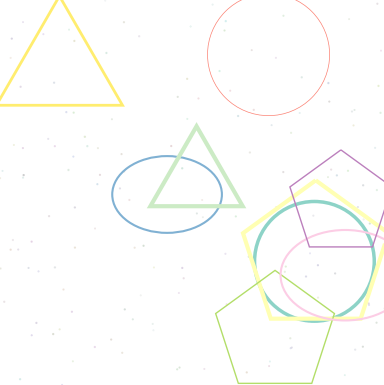[{"shape": "circle", "thickness": 2.5, "radius": 0.78, "center": [0.817, 0.321]}, {"shape": "pentagon", "thickness": 3, "radius": 0.99, "center": [0.82, 0.333]}, {"shape": "circle", "thickness": 0.5, "radius": 0.79, "center": [0.698, 0.858]}, {"shape": "oval", "thickness": 1.5, "radius": 0.71, "center": [0.434, 0.495]}, {"shape": "pentagon", "thickness": 1, "radius": 0.81, "center": [0.714, 0.135]}, {"shape": "oval", "thickness": 1.5, "radius": 0.84, "center": [0.897, 0.285]}, {"shape": "pentagon", "thickness": 1, "radius": 0.7, "center": [0.886, 0.471]}, {"shape": "triangle", "thickness": 3, "radius": 0.69, "center": [0.511, 0.534]}, {"shape": "triangle", "thickness": 2, "radius": 0.95, "center": [0.154, 0.821]}]